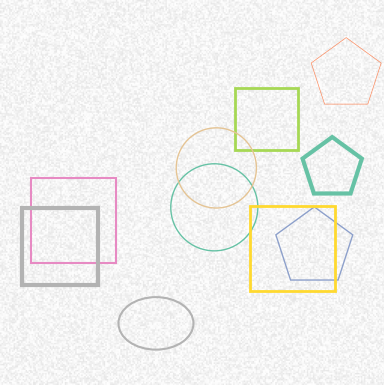[{"shape": "circle", "thickness": 1, "radius": 0.57, "center": [0.557, 0.462]}, {"shape": "pentagon", "thickness": 3, "radius": 0.41, "center": [0.863, 0.563]}, {"shape": "pentagon", "thickness": 0.5, "radius": 0.48, "center": [0.899, 0.807]}, {"shape": "pentagon", "thickness": 1, "radius": 0.53, "center": [0.816, 0.358]}, {"shape": "square", "thickness": 1.5, "radius": 0.55, "center": [0.192, 0.428]}, {"shape": "square", "thickness": 2, "radius": 0.41, "center": [0.692, 0.691]}, {"shape": "square", "thickness": 2, "radius": 0.55, "center": [0.761, 0.355]}, {"shape": "circle", "thickness": 1, "radius": 0.52, "center": [0.562, 0.564]}, {"shape": "oval", "thickness": 1.5, "radius": 0.49, "center": [0.405, 0.16]}, {"shape": "square", "thickness": 3, "radius": 0.49, "center": [0.157, 0.36]}]